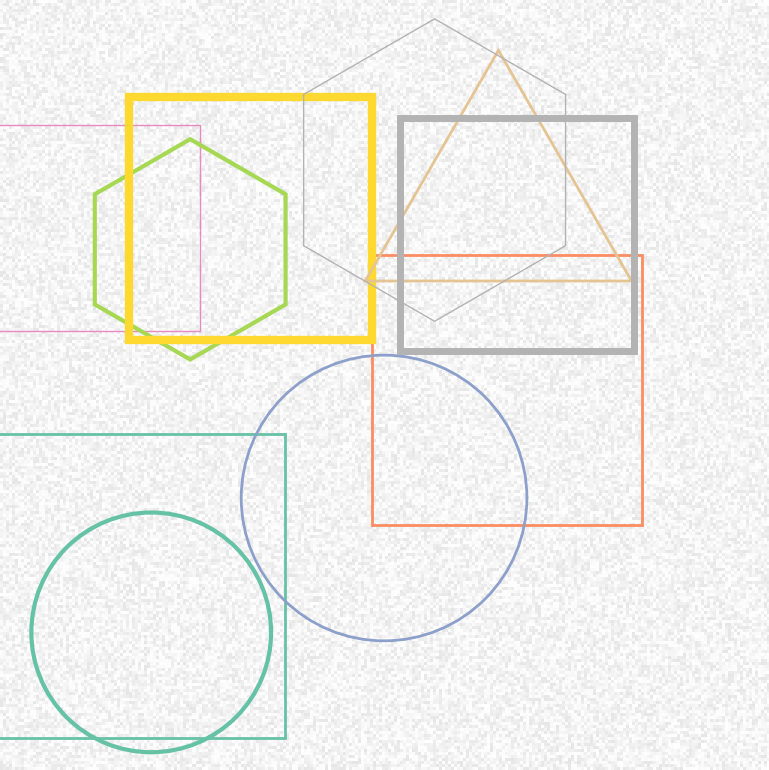[{"shape": "circle", "thickness": 1.5, "radius": 0.78, "center": [0.196, 0.179]}, {"shape": "square", "thickness": 1, "radius": 0.99, "center": [0.173, 0.239]}, {"shape": "square", "thickness": 1, "radius": 0.87, "center": [0.658, 0.493]}, {"shape": "circle", "thickness": 1, "radius": 0.93, "center": [0.499, 0.353]}, {"shape": "square", "thickness": 0.5, "radius": 0.67, "center": [0.127, 0.704]}, {"shape": "hexagon", "thickness": 1.5, "radius": 0.72, "center": [0.247, 0.676]}, {"shape": "square", "thickness": 3, "radius": 0.79, "center": [0.325, 0.716]}, {"shape": "triangle", "thickness": 1, "radius": 1.0, "center": [0.647, 0.735]}, {"shape": "hexagon", "thickness": 0.5, "radius": 0.98, "center": [0.564, 0.779]}, {"shape": "square", "thickness": 2.5, "radius": 0.76, "center": [0.672, 0.696]}]